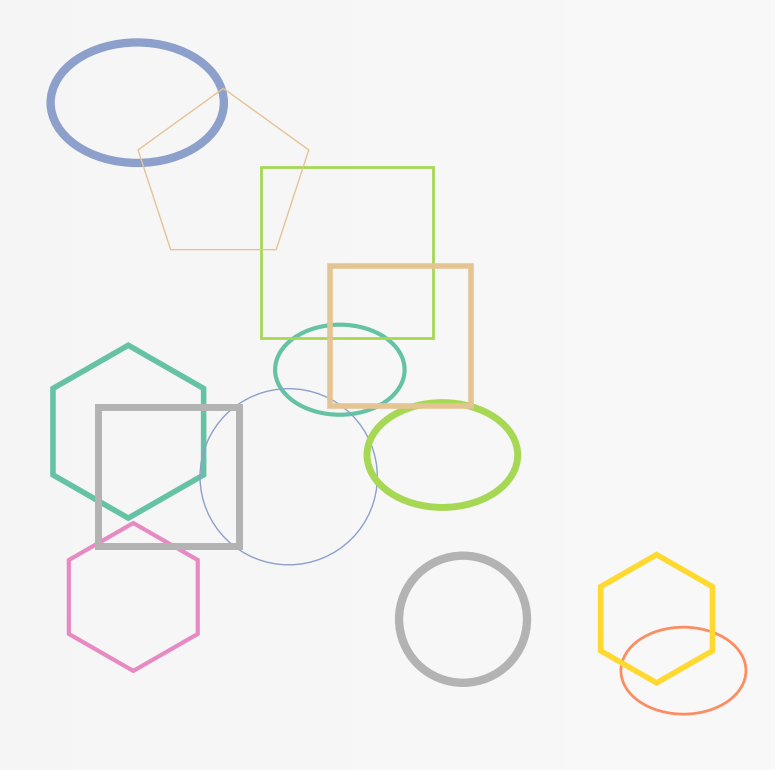[{"shape": "hexagon", "thickness": 2, "radius": 0.56, "center": [0.166, 0.439]}, {"shape": "oval", "thickness": 1.5, "radius": 0.42, "center": [0.439, 0.52]}, {"shape": "oval", "thickness": 1, "radius": 0.4, "center": [0.882, 0.129]}, {"shape": "circle", "thickness": 0.5, "radius": 0.57, "center": [0.372, 0.381]}, {"shape": "oval", "thickness": 3, "radius": 0.56, "center": [0.177, 0.867]}, {"shape": "hexagon", "thickness": 1.5, "radius": 0.48, "center": [0.172, 0.225]}, {"shape": "square", "thickness": 1, "radius": 0.56, "center": [0.448, 0.672]}, {"shape": "oval", "thickness": 2.5, "radius": 0.49, "center": [0.571, 0.409]}, {"shape": "hexagon", "thickness": 2, "radius": 0.42, "center": [0.847, 0.196]}, {"shape": "square", "thickness": 2, "radius": 0.46, "center": [0.517, 0.564]}, {"shape": "pentagon", "thickness": 0.5, "radius": 0.58, "center": [0.288, 0.769]}, {"shape": "square", "thickness": 2.5, "radius": 0.45, "center": [0.217, 0.381]}, {"shape": "circle", "thickness": 3, "radius": 0.41, "center": [0.597, 0.196]}]